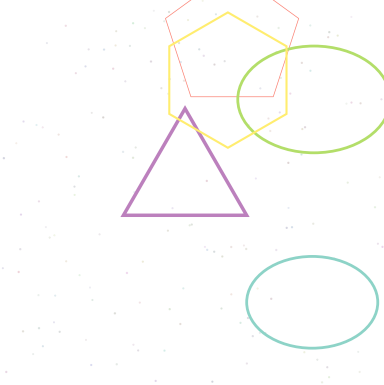[{"shape": "oval", "thickness": 2, "radius": 0.85, "center": [0.811, 0.215]}, {"shape": "pentagon", "thickness": 0.5, "radius": 0.91, "center": [0.603, 0.896]}, {"shape": "oval", "thickness": 2, "radius": 0.99, "center": [0.816, 0.742]}, {"shape": "triangle", "thickness": 2.5, "radius": 0.92, "center": [0.481, 0.533]}, {"shape": "hexagon", "thickness": 1.5, "radius": 0.88, "center": [0.592, 0.792]}]